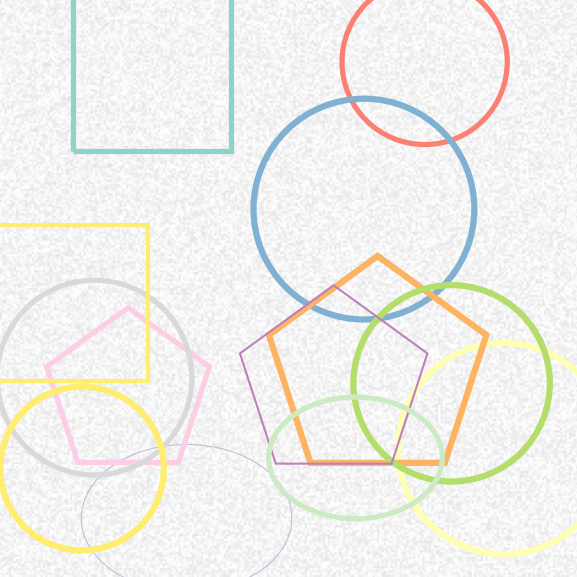[{"shape": "square", "thickness": 2.5, "radius": 0.68, "center": [0.263, 0.875]}, {"shape": "circle", "thickness": 3, "radius": 0.91, "center": [0.872, 0.222]}, {"shape": "oval", "thickness": 0.5, "radius": 0.91, "center": [0.323, 0.102]}, {"shape": "circle", "thickness": 2.5, "radius": 0.72, "center": [0.735, 0.892]}, {"shape": "circle", "thickness": 3, "radius": 0.96, "center": [0.63, 0.637]}, {"shape": "pentagon", "thickness": 3, "radius": 0.99, "center": [0.654, 0.358]}, {"shape": "circle", "thickness": 3, "radius": 0.85, "center": [0.782, 0.335]}, {"shape": "pentagon", "thickness": 2.5, "radius": 0.74, "center": [0.222, 0.318]}, {"shape": "circle", "thickness": 2.5, "radius": 0.84, "center": [0.164, 0.345]}, {"shape": "pentagon", "thickness": 1, "radius": 0.85, "center": [0.578, 0.334]}, {"shape": "oval", "thickness": 2.5, "radius": 0.75, "center": [0.616, 0.206]}, {"shape": "circle", "thickness": 3, "radius": 0.71, "center": [0.142, 0.188]}, {"shape": "square", "thickness": 2, "radius": 0.68, "center": [0.12, 0.475]}]